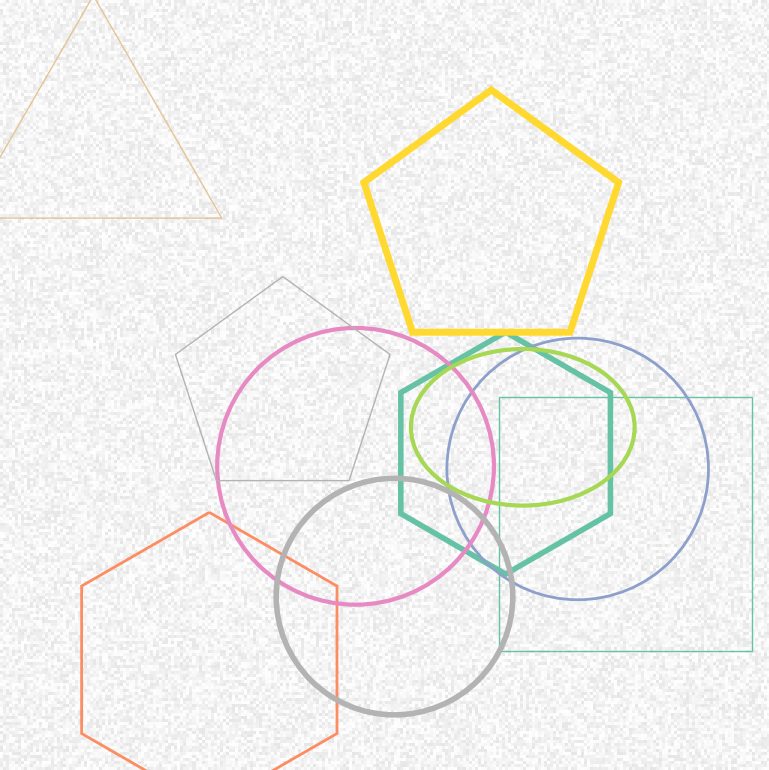[{"shape": "square", "thickness": 0.5, "radius": 0.82, "center": [0.812, 0.32]}, {"shape": "hexagon", "thickness": 2, "radius": 0.79, "center": [0.657, 0.412]}, {"shape": "hexagon", "thickness": 1, "radius": 0.96, "center": [0.272, 0.143]}, {"shape": "circle", "thickness": 1, "radius": 0.85, "center": [0.75, 0.391]}, {"shape": "circle", "thickness": 1.5, "radius": 0.9, "center": [0.462, 0.394]}, {"shape": "oval", "thickness": 1.5, "radius": 0.73, "center": [0.679, 0.445]}, {"shape": "pentagon", "thickness": 2.5, "radius": 0.87, "center": [0.638, 0.709]}, {"shape": "triangle", "thickness": 0.5, "radius": 0.96, "center": [0.121, 0.813]}, {"shape": "circle", "thickness": 2, "radius": 0.77, "center": [0.512, 0.225]}, {"shape": "pentagon", "thickness": 0.5, "radius": 0.73, "center": [0.367, 0.494]}]